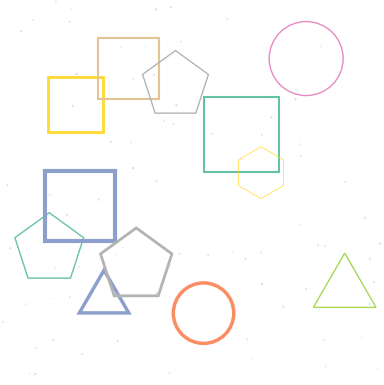[{"shape": "pentagon", "thickness": 1, "radius": 0.47, "center": [0.128, 0.354]}, {"shape": "square", "thickness": 1.5, "radius": 0.49, "center": [0.626, 0.65]}, {"shape": "circle", "thickness": 2.5, "radius": 0.39, "center": [0.529, 0.187]}, {"shape": "triangle", "thickness": 2.5, "radius": 0.37, "center": [0.27, 0.224]}, {"shape": "square", "thickness": 3, "radius": 0.45, "center": [0.207, 0.464]}, {"shape": "circle", "thickness": 1, "radius": 0.48, "center": [0.795, 0.848]}, {"shape": "triangle", "thickness": 1, "radius": 0.47, "center": [0.895, 0.249]}, {"shape": "square", "thickness": 2, "radius": 0.36, "center": [0.195, 0.729]}, {"shape": "hexagon", "thickness": 0.5, "radius": 0.34, "center": [0.678, 0.551]}, {"shape": "square", "thickness": 1.5, "radius": 0.4, "center": [0.333, 0.822]}, {"shape": "pentagon", "thickness": 1, "radius": 0.45, "center": [0.456, 0.779]}, {"shape": "pentagon", "thickness": 2, "radius": 0.49, "center": [0.354, 0.311]}]